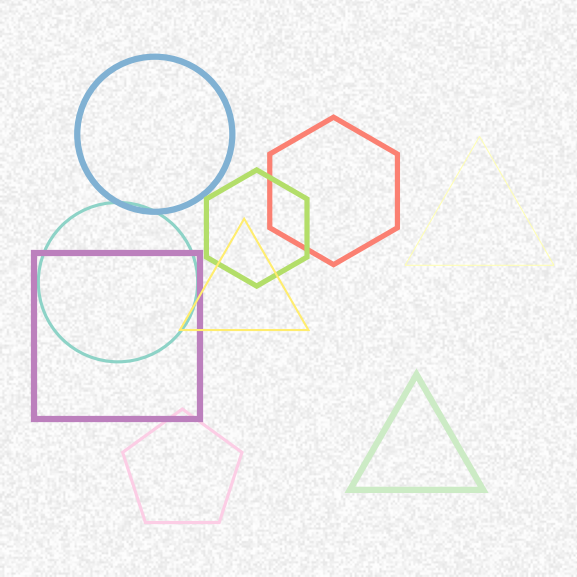[{"shape": "circle", "thickness": 1.5, "radius": 0.69, "center": [0.204, 0.511]}, {"shape": "triangle", "thickness": 0.5, "radius": 0.74, "center": [0.83, 0.614]}, {"shape": "hexagon", "thickness": 2.5, "radius": 0.64, "center": [0.578, 0.669]}, {"shape": "circle", "thickness": 3, "radius": 0.67, "center": [0.268, 0.767]}, {"shape": "hexagon", "thickness": 2.5, "radius": 0.5, "center": [0.445, 0.604]}, {"shape": "pentagon", "thickness": 1.5, "radius": 0.54, "center": [0.316, 0.182]}, {"shape": "square", "thickness": 3, "radius": 0.72, "center": [0.203, 0.417]}, {"shape": "triangle", "thickness": 3, "radius": 0.67, "center": [0.721, 0.217]}, {"shape": "triangle", "thickness": 1, "radius": 0.64, "center": [0.423, 0.492]}]